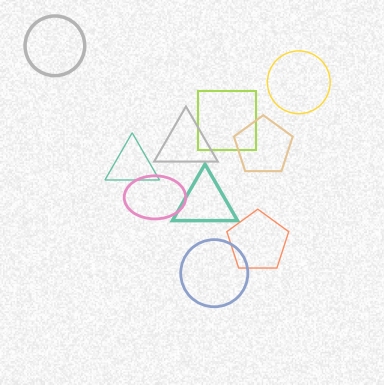[{"shape": "triangle", "thickness": 2.5, "radius": 0.49, "center": [0.532, 0.476]}, {"shape": "triangle", "thickness": 1, "radius": 0.41, "center": [0.343, 0.573]}, {"shape": "pentagon", "thickness": 1, "radius": 0.42, "center": [0.67, 0.372]}, {"shape": "circle", "thickness": 2, "radius": 0.44, "center": [0.557, 0.29]}, {"shape": "oval", "thickness": 2, "radius": 0.4, "center": [0.403, 0.487]}, {"shape": "square", "thickness": 1.5, "radius": 0.38, "center": [0.589, 0.687]}, {"shape": "circle", "thickness": 1, "radius": 0.41, "center": [0.776, 0.786]}, {"shape": "pentagon", "thickness": 1.5, "radius": 0.4, "center": [0.684, 0.62]}, {"shape": "circle", "thickness": 2.5, "radius": 0.39, "center": [0.143, 0.881]}, {"shape": "triangle", "thickness": 1.5, "radius": 0.48, "center": [0.483, 0.628]}]